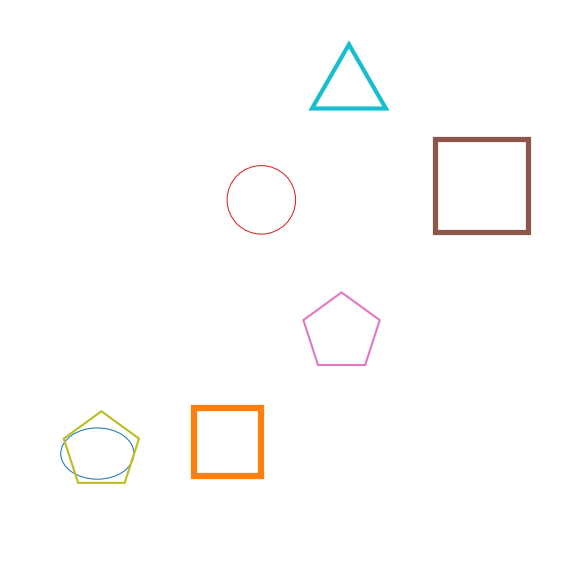[{"shape": "oval", "thickness": 0.5, "radius": 0.32, "center": [0.169, 0.214]}, {"shape": "square", "thickness": 3, "radius": 0.29, "center": [0.394, 0.233]}, {"shape": "circle", "thickness": 0.5, "radius": 0.3, "center": [0.453, 0.653]}, {"shape": "square", "thickness": 2.5, "radius": 0.4, "center": [0.834, 0.678]}, {"shape": "pentagon", "thickness": 1, "radius": 0.35, "center": [0.591, 0.423]}, {"shape": "pentagon", "thickness": 1, "radius": 0.34, "center": [0.176, 0.218]}, {"shape": "triangle", "thickness": 2, "radius": 0.37, "center": [0.604, 0.848]}]